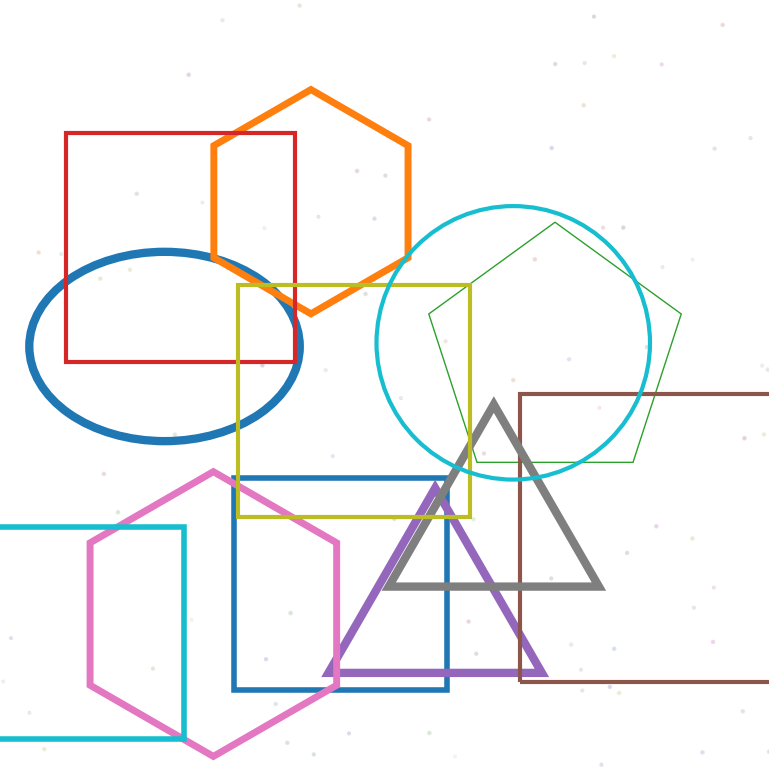[{"shape": "oval", "thickness": 3, "radius": 0.88, "center": [0.214, 0.55]}, {"shape": "square", "thickness": 2, "radius": 0.69, "center": [0.442, 0.242]}, {"shape": "hexagon", "thickness": 2.5, "radius": 0.73, "center": [0.404, 0.738]}, {"shape": "pentagon", "thickness": 0.5, "radius": 0.86, "center": [0.721, 0.539]}, {"shape": "square", "thickness": 1.5, "radius": 0.74, "center": [0.234, 0.679]}, {"shape": "triangle", "thickness": 3, "radius": 0.8, "center": [0.565, 0.206]}, {"shape": "square", "thickness": 1.5, "radius": 0.93, "center": [0.863, 0.301]}, {"shape": "hexagon", "thickness": 2.5, "radius": 0.92, "center": [0.277, 0.203]}, {"shape": "triangle", "thickness": 3, "radius": 0.79, "center": [0.641, 0.317]}, {"shape": "square", "thickness": 1.5, "radius": 0.75, "center": [0.46, 0.48]}, {"shape": "square", "thickness": 2, "radius": 0.69, "center": [0.101, 0.178]}, {"shape": "circle", "thickness": 1.5, "radius": 0.89, "center": [0.667, 0.555]}]